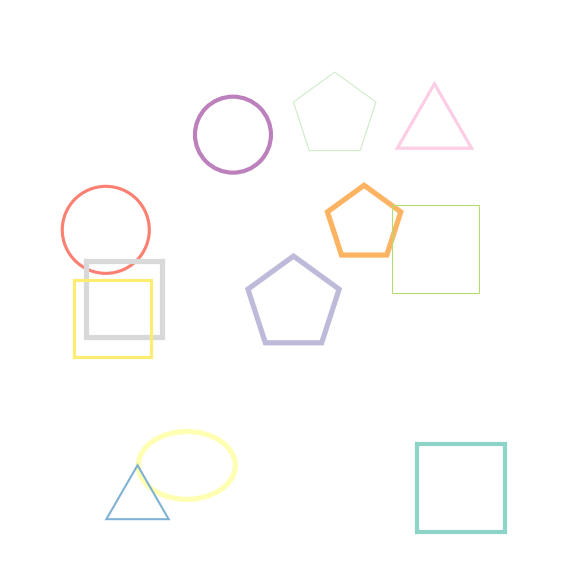[{"shape": "square", "thickness": 2, "radius": 0.38, "center": [0.798, 0.154]}, {"shape": "oval", "thickness": 2.5, "radius": 0.42, "center": [0.323, 0.193]}, {"shape": "pentagon", "thickness": 2.5, "radius": 0.41, "center": [0.508, 0.473]}, {"shape": "circle", "thickness": 1.5, "radius": 0.38, "center": [0.183, 0.601]}, {"shape": "triangle", "thickness": 1, "radius": 0.31, "center": [0.238, 0.131]}, {"shape": "pentagon", "thickness": 2.5, "radius": 0.33, "center": [0.631, 0.612]}, {"shape": "square", "thickness": 0.5, "radius": 0.38, "center": [0.754, 0.568]}, {"shape": "triangle", "thickness": 1.5, "radius": 0.37, "center": [0.752, 0.78]}, {"shape": "square", "thickness": 2.5, "radius": 0.33, "center": [0.214, 0.482]}, {"shape": "circle", "thickness": 2, "radius": 0.33, "center": [0.403, 0.766]}, {"shape": "pentagon", "thickness": 0.5, "radius": 0.38, "center": [0.58, 0.799]}, {"shape": "square", "thickness": 1.5, "radius": 0.33, "center": [0.195, 0.447]}]